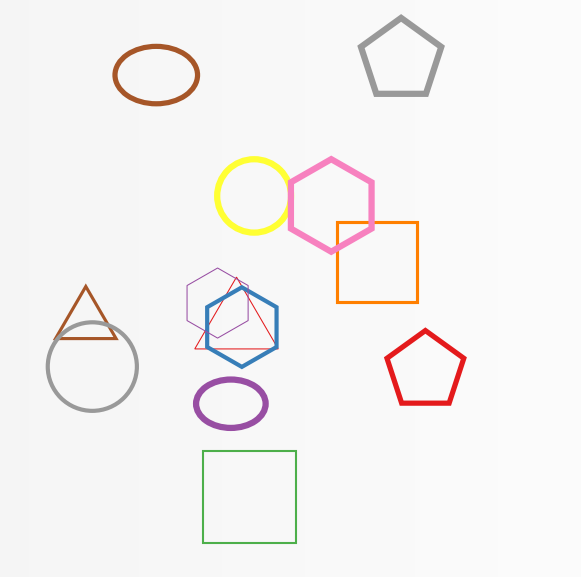[{"shape": "triangle", "thickness": 0.5, "radius": 0.41, "center": [0.407, 0.436]}, {"shape": "pentagon", "thickness": 2.5, "radius": 0.35, "center": [0.732, 0.357]}, {"shape": "hexagon", "thickness": 2, "radius": 0.34, "center": [0.416, 0.433]}, {"shape": "square", "thickness": 1, "radius": 0.4, "center": [0.429, 0.139]}, {"shape": "hexagon", "thickness": 0.5, "radius": 0.3, "center": [0.374, 0.474]}, {"shape": "oval", "thickness": 3, "radius": 0.3, "center": [0.397, 0.3]}, {"shape": "square", "thickness": 1.5, "radius": 0.35, "center": [0.649, 0.546]}, {"shape": "circle", "thickness": 3, "radius": 0.32, "center": [0.437, 0.66]}, {"shape": "triangle", "thickness": 1.5, "radius": 0.3, "center": [0.148, 0.443]}, {"shape": "oval", "thickness": 2.5, "radius": 0.36, "center": [0.269, 0.869]}, {"shape": "hexagon", "thickness": 3, "radius": 0.4, "center": [0.57, 0.643]}, {"shape": "circle", "thickness": 2, "radius": 0.38, "center": [0.159, 0.364]}, {"shape": "pentagon", "thickness": 3, "radius": 0.36, "center": [0.69, 0.895]}]